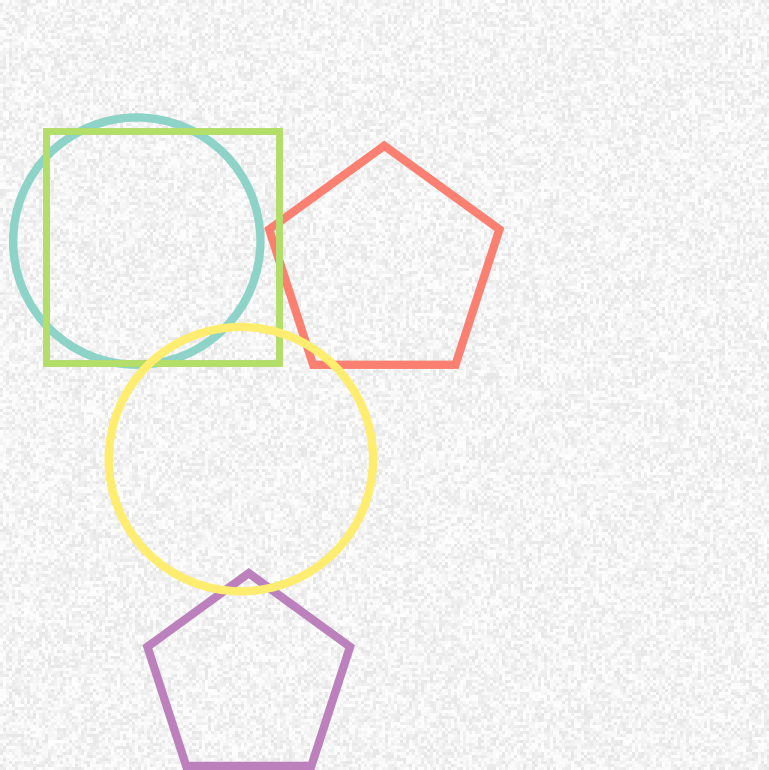[{"shape": "circle", "thickness": 3, "radius": 0.8, "center": [0.178, 0.687]}, {"shape": "pentagon", "thickness": 3, "radius": 0.79, "center": [0.499, 0.653]}, {"shape": "square", "thickness": 2.5, "radius": 0.76, "center": [0.211, 0.679]}, {"shape": "pentagon", "thickness": 3, "radius": 0.69, "center": [0.323, 0.117]}, {"shape": "circle", "thickness": 3, "radius": 0.86, "center": [0.313, 0.404]}]